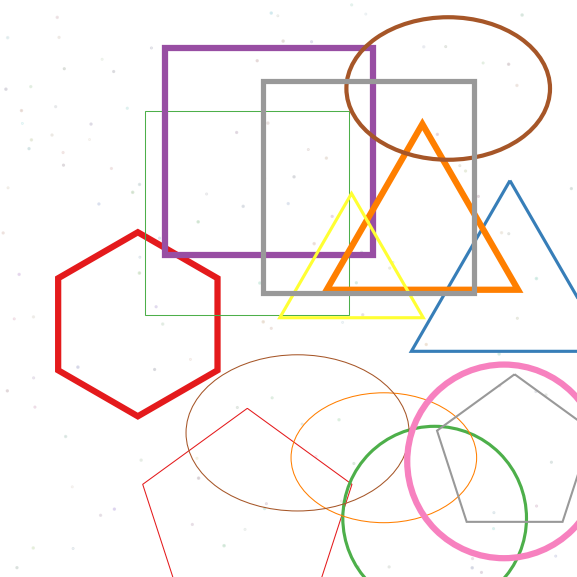[{"shape": "pentagon", "thickness": 0.5, "radius": 0.95, "center": [0.428, 0.102]}, {"shape": "hexagon", "thickness": 3, "radius": 0.8, "center": [0.239, 0.438]}, {"shape": "triangle", "thickness": 1.5, "radius": 0.99, "center": [0.883, 0.489]}, {"shape": "square", "thickness": 0.5, "radius": 0.88, "center": [0.428, 0.631]}, {"shape": "circle", "thickness": 1.5, "radius": 0.8, "center": [0.753, 0.102]}, {"shape": "square", "thickness": 3, "radius": 0.9, "center": [0.466, 0.736]}, {"shape": "triangle", "thickness": 3, "radius": 0.96, "center": [0.731, 0.593]}, {"shape": "oval", "thickness": 0.5, "radius": 0.8, "center": [0.665, 0.207]}, {"shape": "triangle", "thickness": 1.5, "radius": 0.72, "center": [0.609, 0.521]}, {"shape": "oval", "thickness": 0.5, "radius": 0.97, "center": [0.515, 0.25]}, {"shape": "oval", "thickness": 2, "radius": 0.88, "center": [0.776, 0.846]}, {"shape": "circle", "thickness": 3, "radius": 0.84, "center": [0.873, 0.2]}, {"shape": "pentagon", "thickness": 1, "radius": 0.71, "center": [0.891, 0.21]}, {"shape": "square", "thickness": 2.5, "radius": 0.92, "center": [0.638, 0.675]}]